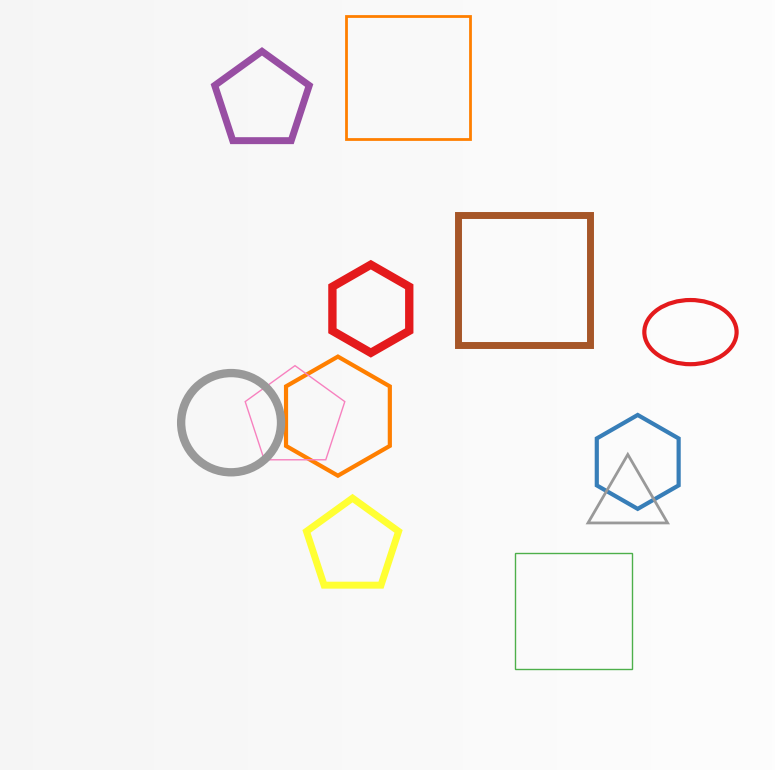[{"shape": "hexagon", "thickness": 3, "radius": 0.29, "center": [0.479, 0.599]}, {"shape": "oval", "thickness": 1.5, "radius": 0.3, "center": [0.891, 0.569]}, {"shape": "hexagon", "thickness": 1.5, "radius": 0.3, "center": [0.823, 0.4]}, {"shape": "square", "thickness": 0.5, "radius": 0.38, "center": [0.74, 0.207]}, {"shape": "pentagon", "thickness": 2.5, "radius": 0.32, "center": [0.338, 0.869]}, {"shape": "square", "thickness": 1, "radius": 0.4, "center": [0.527, 0.899]}, {"shape": "hexagon", "thickness": 1.5, "radius": 0.39, "center": [0.436, 0.46]}, {"shape": "pentagon", "thickness": 2.5, "radius": 0.31, "center": [0.455, 0.291]}, {"shape": "square", "thickness": 2.5, "radius": 0.42, "center": [0.676, 0.636]}, {"shape": "pentagon", "thickness": 0.5, "radius": 0.34, "center": [0.381, 0.458]}, {"shape": "triangle", "thickness": 1, "radius": 0.3, "center": [0.81, 0.35]}, {"shape": "circle", "thickness": 3, "radius": 0.32, "center": [0.298, 0.451]}]